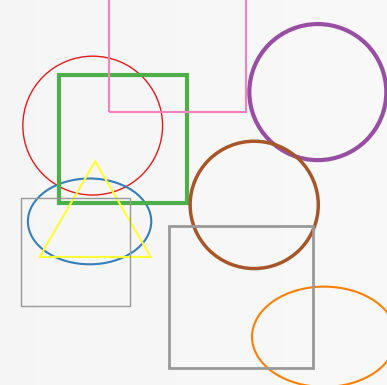[{"shape": "circle", "thickness": 1, "radius": 0.9, "center": [0.239, 0.674]}, {"shape": "oval", "thickness": 1.5, "radius": 0.8, "center": [0.231, 0.425]}, {"shape": "square", "thickness": 3, "radius": 0.83, "center": [0.318, 0.639]}, {"shape": "circle", "thickness": 3, "radius": 0.88, "center": [0.82, 0.761]}, {"shape": "oval", "thickness": 1.5, "radius": 0.93, "center": [0.837, 0.125]}, {"shape": "triangle", "thickness": 1.5, "radius": 0.83, "center": [0.246, 0.415]}, {"shape": "circle", "thickness": 2.5, "radius": 0.83, "center": [0.656, 0.468]}, {"shape": "square", "thickness": 1.5, "radius": 0.88, "center": [0.458, 0.886]}, {"shape": "square", "thickness": 1, "radius": 0.7, "center": [0.195, 0.346]}, {"shape": "square", "thickness": 2, "radius": 0.93, "center": [0.621, 0.228]}]